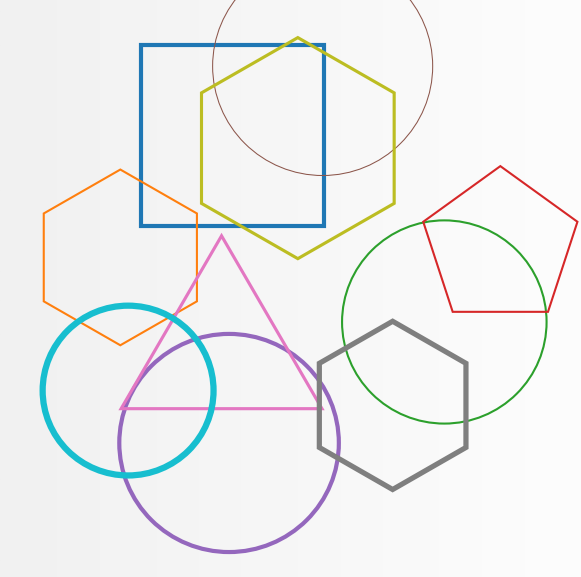[{"shape": "square", "thickness": 2, "radius": 0.78, "center": [0.4, 0.764]}, {"shape": "hexagon", "thickness": 1, "radius": 0.76, "center": [0.207, 0.553]}, {"shape": "circle", "thickness": 1, "radius": 0.88, "center": [0.764, 0.442]}, {"shape": "pentagon", "thickness": 1, "radius": 0.7, "center": [0.861, 0.572]}, {"shape": "circle", "thickness": 2, "radius": 0.94, "center": [0.394, 0.232]}, {"shape": "circle", "thickness": 0.5, "radius": 0.95, "center": [0.555, 0.885]}, {"shape": "triangle", "thickness": 1.5, "radius": 1.0, "center": [0.381, 0.391]}, {"shape": "hexagon", "thickness": 2.5, "radius": 0.73, "center": [0.676, 0.297]}, {"shape": "hexagon", "thickness": 1.5, "radius": 0.96, "center": [0.512, 0.743]}, {"shape": "circle", "thickness": 3, "radius": 0.74, "center": [0.22, 0.323]}]